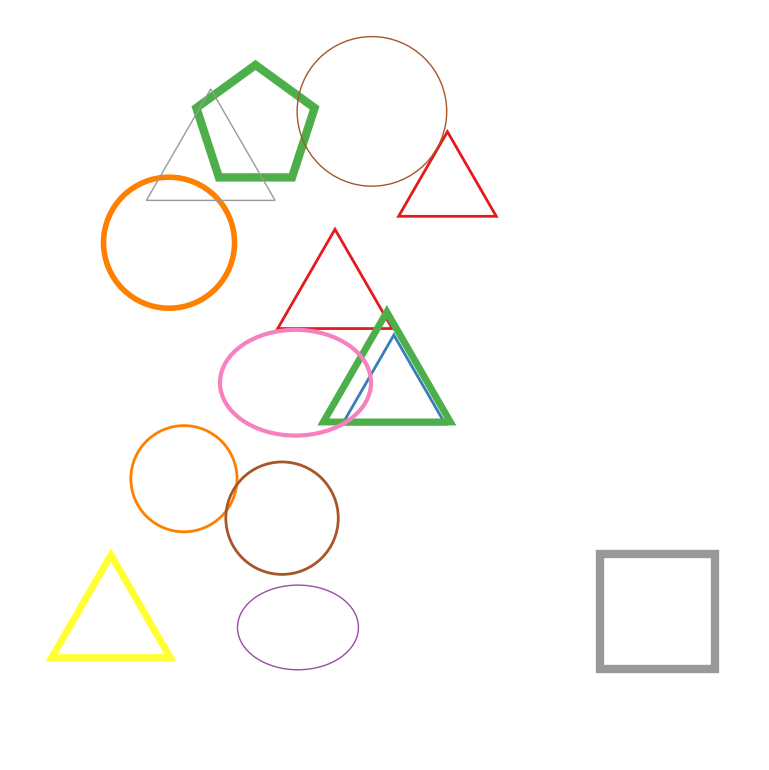[{"shape": "triangle", "thickness": 1, "radius": 0.43, "center": [0.435, 0.616]}, {"shape": "triangle", "thickness": 1, "radius": 0.37, "center": [0.581, 0.756]}, {"shape": "triangle", "thickness": 1, "radius": 0.39, "center": [0.511, 0.488]}, {"shape": "triangle", "thickness": 2.5, "radius": 0.48, "center": [0.502, 0.5]}, {"shape": "pentagon", "thickness": 3, "radius": 0.4, "center": [0.332, 0.835]}, {"shape": "oval", "thickness": 0.5, "radius": 0.39, "center": [0.387, 0.185]}, {"shape": "circle", "thickness": 1, "radius": 0.34, "center": [0.239, 0.378]}, {"shape": "circle", "thickness": 2, "radius": 0.43, "center": [0.22, 0.685]}, {"shape": "triangle", "thickness": 2.5, "radius": 0.44, "center": [0.144, 0.19]}, {"shape": "circle", "thickness": 0.5, "radius": 0.49, "center": [0.483, 0.855]}, {"shape": "circle", "thickness": 1, "radius": 0.37, "center": [0.366, 0.327]}, {"shape": "oval", "thickness": 1.5, "radius": 0.49, "center": [0.384, 0.503]}, {"shape": "square", "thickness": 3, "radius": 0.38, "center": [0.854, 0.206]}, {"shape": "triangle", "thickness": 0.5, "radius": 0.48, "center": [0.274, 0.788]}]